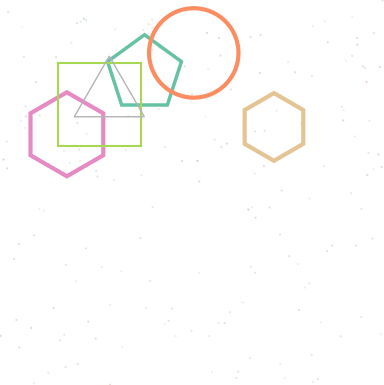[{"shape": "pentagon", "thickness": 2.5, "radius": 0.5, "center": [0.375, 0.809]}, {"shape": "circle", "thickness": 3, "radius": 0.58, "center": [0.503, 0.863]}, {"shape": "hexagon", "thickness": 3, "radius": 0.55, "center": [0.174, 0.651]}, {"shape": "square", "thickness": 1.5, "radius": 0.54, "center": [0.258, 0.728]}, {"shape": "hexagon", "thickness": 3, "radius": 0.44, "center": [0.712, 0.67]}, {"shape": "triangle", "thickness": 1, "radius": 0.52, "center": [0.284, 0.749]}]